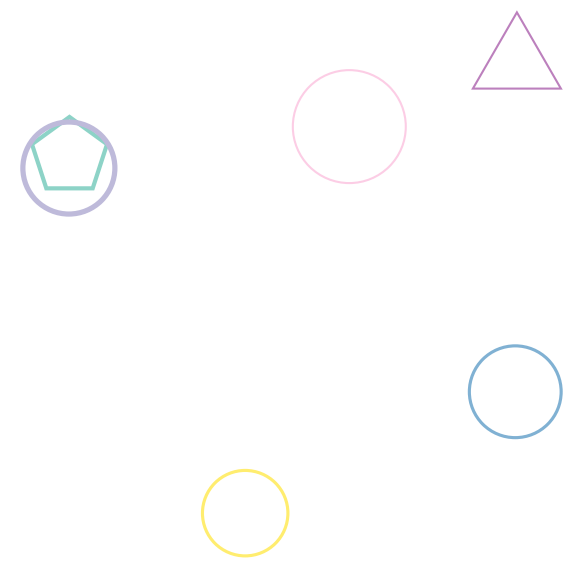[{"shape": "pentagon", "thickness": 2, "radius": 0.34, "center": [0.12, 0.728]}, {"shape": "circle", "thickness": 2.5, "radius": 0.4, "center": [0.119, 0.708]}, {"shape": "circle", "thickness": 1.5, "radius": 0.4, "center": [0.892, 0.321]}, {"shape": "circle", "thickness": 1, "radius": 0.49, "center": [0.605, 0.78]}, {"shape": "triangle", "thickness": 1, "radius": 0.44, "center": [0.895, 0.89]}, {"shape": "circle", "thickness": 1.5, "radius": 0.37, "center": [0.425, 0.111]}]